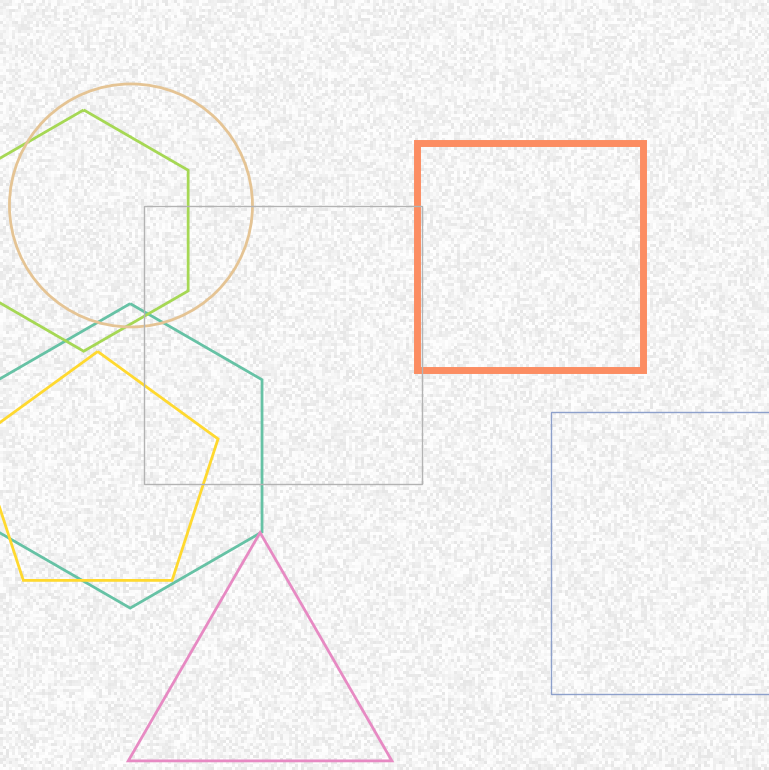[{"shape": "hexagon", "thickness": 1, "radius": 0.99, "center": [0.169, 0.408]}, {"shape": "square", "thickness": 2.5, "radius": 0.73, "center": [0.688, 0.667]}, {"shape": "square", "thickness": 0.5, "radius": 0.92, "center": [0.899, 0.282]}, {"shape": "triangle", "thickness": 1, "radius": 0.99, "center": [0.338, 0.111]}, {"shape": "hexagon", "thickness": 1, "radius": 0.78, "center": [0.109, 0.701]}, {"shape": "pentagon", "thickness": 1, "radius": 0.82, "center": [0.127, 0.379]}, {"shape": "circle", "thickness": 1, "radius": 0.79, "center": [0.17, 0.733]}, {"shape": "square", "thickness": 0.5, "radius": 0.9, "center": [0.368, 0.552]}]